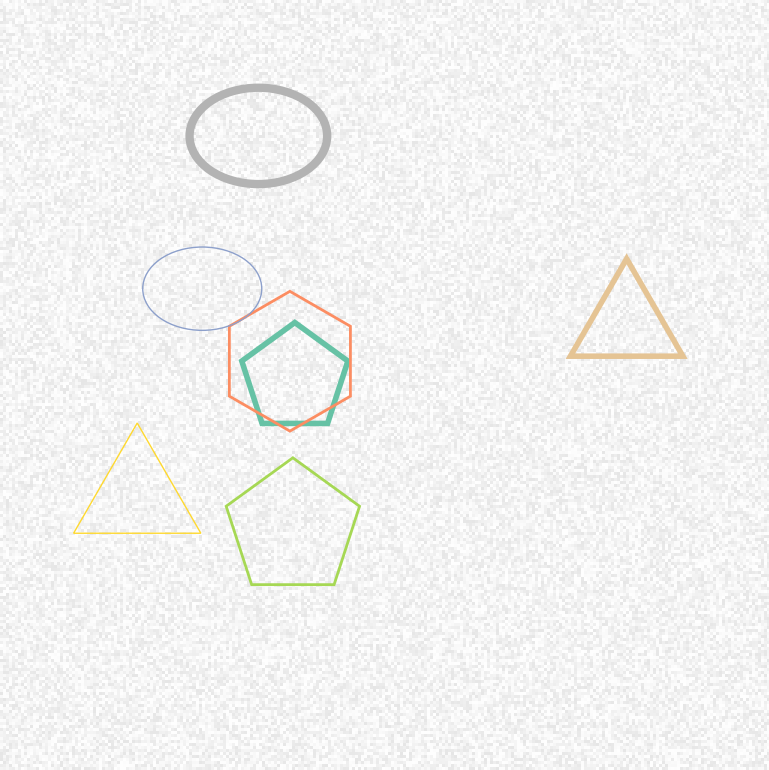[{"shape": "pentagon", "thickness": 2, "radius": 0.36, "center": [0.383, 0.509]}, {"shape": "hexagon", "thickness": 1, "radius": 0.45, "center": [0.376, 0.531]}, {"shape": "oval", "thickness": 0.5, "radius": 0.39, "center": [0.263, 0.625]}, {"shape": "pentagon", "thickness": 1, "radius": 0.46, "center": [0.38, 0.314]}, {"shape": "triangle", "thickness": 0.5, "radius": 0.48, "center": [0.178, 0.355]}, {"shape": "triangle", "thickness": 2, "radius": 0.42, "center": [0.814, 0.58]}, {"shape": "oval", "thickness": 3, "radius": 0.45, "center": [0.336, 0.823]}]